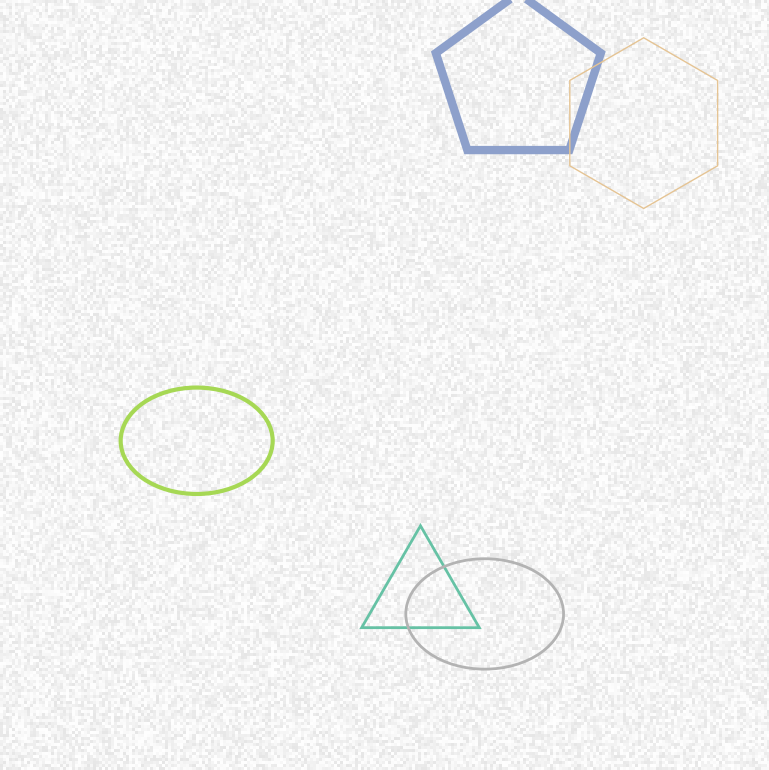[{"shape": "triangle", "thickness": 1, "radius": 0.44, "center": [0.546, 0.229]}, {"shape": "pentagon", "thickness": 3, "radius": 0.56, "center": [0.673, 0.896]}, {"shape": "oval", "thickness": 1.5, "radius": 0.49, "center": [0.255, 0.428]}, {"shape": "hexagon", "thickness": 0.5, "radius": 0.55, "center": [0.836, 0.84]}, {"shape": "oval", "thickness": 1, "radius": 0.51, "center": [0.629, 0.203]}]